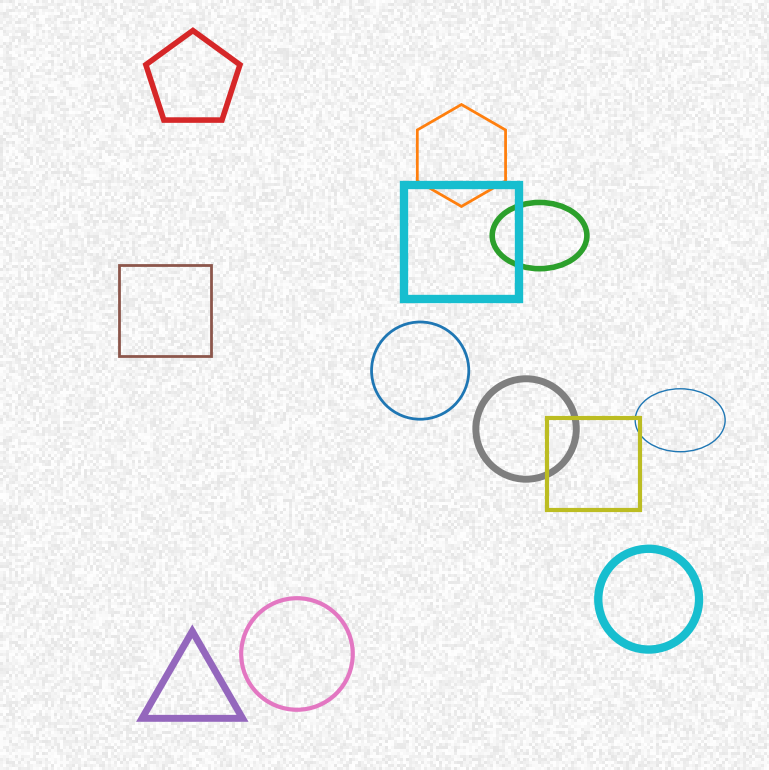[{"shape": "circle", "thickness": 1, "radius": 0.32, "center": [0.546, 0.519]}, {"shape": "oval", "thickness": 0.5, "radius": 0.29, "center": [0.883, 0.454]}, {"shape": "hexagon", "thickness": 1, "radius": 0.33, "center": [0.599, 0.798]}, {"shape": "oval", "thickness": 2, "radius": 0.31, "center": [0.701, 0.694]}, {"shape": "pentagon", "thickness": 2, "radius": 0.32, "center": [0.251, 0.896]}, {"shape": "triangle", "thickness": 2.5, "radius": 0.38, "center": [0.25, 0.105]}, {"shape": "square", "thickness": 1, "radius": 0.3, "center": [0.214, 0.597]}, {"shape": "circle", "thickness": 1.5, "radius": 0.36, "center": [0.386, 0.151]}, {"shape": "circle", "thickness": 2.5, "radius": 0.33, "center": [0.683, 0.443]}, {"shape": "square", "thickness": 1.5, "radius": 0.3, "center": [0.771, 0.398]}, {"shape": "circle", "thickness": 3, "radius": 0.33, "center": [0.842, 0.222]}, {"shape": "square", "thickness": 3, "radius": 0.37, "center": [0.599, 0.686]}]